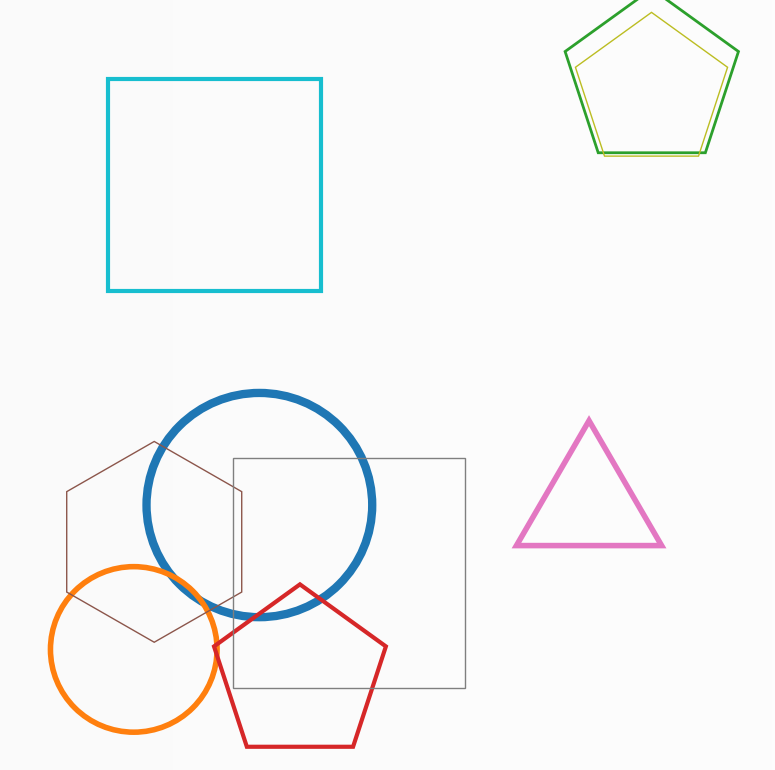[{"shape": "circle", "thickness": 3, "radius": 0.73, "center": [0.335, 0.344]}, {"shape": "circle", "thickness": 2, "radius": 0.54, "center": [0.173, 0.157]}, {"shape": "pentagon", "thickness": 1, "radius": 0.59, "center": [0.841, 0.897]}, {"shape": "pentagon", "thickness": 1.5, "radius": 0.58, "center": [0.387, 0.124]}, {"shape": "hexagon", "thickness": 0.5, "radius": 0.65, "center": [0.199, 0.296]}, {"shape": "triangle", "thickness": 2, "radius": 0.54, "center": [0.76, 0.346]}, {"shape": "square", "thickness": 0.5, "radius": 0.75, "center": [0.451, 0.256]}, {"shape": "pentagon", "thickness": 0.5, "radius": 0.52, "center": [0.841, 0.881]}, {"shape": "square", "thickness": 1.5, "radius": 0.69, "center": [0.277, 0.76]}]